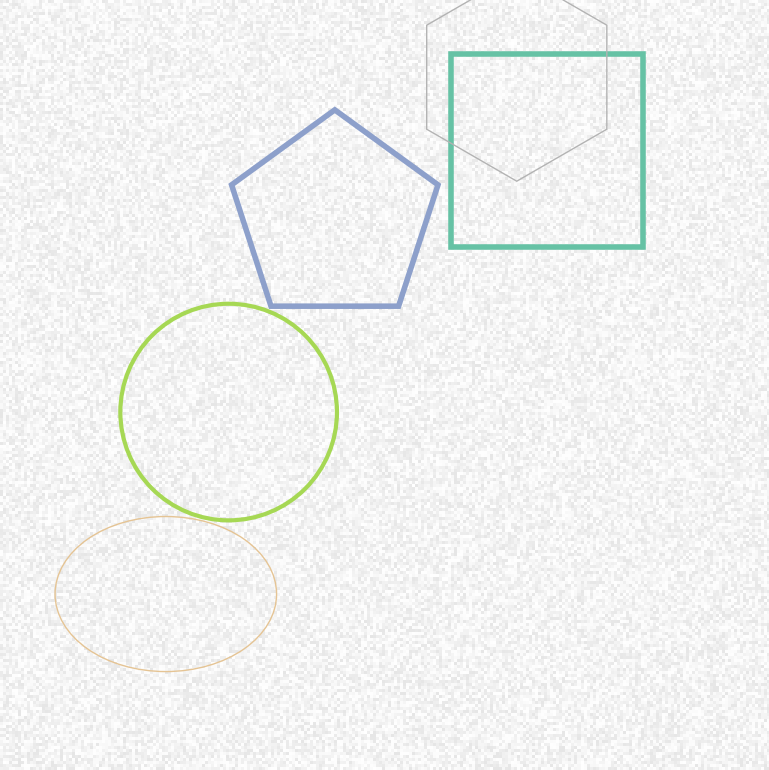[{"shape": "square", "thickness": 2, "radius": 0.63, "center": [0.71, 0.804]}, {"shape": "pentagon", "thickness": 2, "radius": 0.7, "center": [0.435, 0.716]}, {"shape": "circle", "thickness": 1.5, "radius": 0.7, "center": [0.297, 0.465]}, {"shape": "oval", "thickness": 0.5, "radius": 0.72, "center": [0.215, 0.229]}, {"shape": "hexagon", "thickness": 0.5, "radius": 0.68, "center": [0.671, 0.9]}]